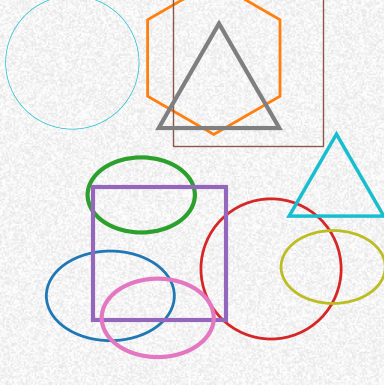[{"shape": "oval", "thickness": 2, "radius": 0.83, "center": [0.287, 0.232]}, {"shape": "hexagon", "thickness": 2, "radius": 0.99, "center": [0.555, 0.849]}, {"shape": "oval", "thickness": 3, "radius": 0.7, "center": [0.367, 0.494]}, {"shape": "circle", "thickness": 2, "radius": 0.91, "center": [0.704, 0.301]}, {"shape": "square", "thickness": 3, "radius": 0.86, "center": [0.415, 0.341]}, {"shape": "square", "thickness": 1, "radius": 0.98, "center": [0.644, 0.815]}, {"shape": "oval", "thickness": 3, "radius": 0.73, "center": [0.41, 0.174]}, {"shape": "triangle", "thickness": 3, "radius": 0.9, "center": [0.569, 0.758]}, {"shape": "oval", "thickness": 2, "radius": 0.68, "center": [0.865, 0.307]}, {"shape": "triangle", "thickness": 2.5, "radius": 0.71, "center": [0.874, 0.51]}, {"shape": "circle", "thickness": 0.5, "radius": 0.87, "center": [0.188, 0.838]}]